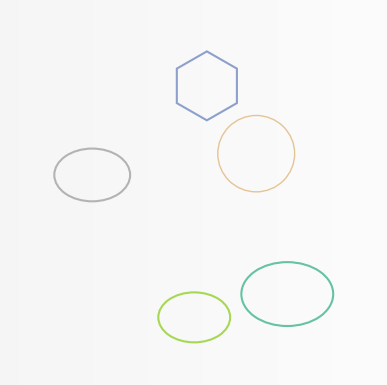[{"shape": "oval", "thickness": 1.5, "radius": 0.59, "center": [0.741, 0.236]}, {"shape": "hexagon", "thickness": 1.5, "radius": 0.45, "center": [0.534, 0.777]}, {"shape": "oval", "thickness": 1.5, "radius": 0.46, "center": [0.501, 0.176]}, {"shape": "circle", "thickness": 1, "radius": 0.5, "center": [0.661, 0.601]}, {"shape": "oval", "thickness": 1.5, "radius": 0.49, "center": [0.238, 0.546]}]